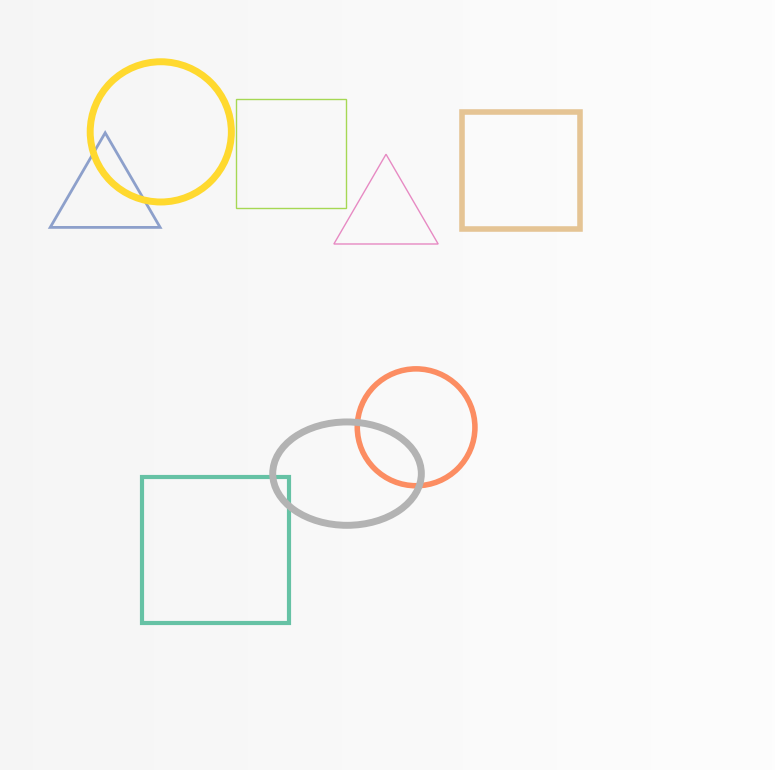[{"shape": "square", "thickness": 1.5, "radius": 0.48, "center": [0.278, 0.286]}, {"shape": "circle", "thickness": 2, "radius": 0.38, "center": [0.537, 0.445]}, {"shape": "triangle", "thickness": 1, "radius": 0.41, "center": [0.136, 0.746]}, {"shape": "triangle", "thickness": 0.5, "radius": 0.39, "center": [0.498, 0.722]}, {"shape": "square", "thickness": 0.5, "radius": 0.35, "center": [0.376, 0.801]}, {"shape": "circle", "thickness": 2.5, "radius": 0.46, "center": [0.207, 0.829]}, {"shape": "square", "thickness": 2, "radius": 0.38, "center": [0.672, 0.778]}, {"shape": "oval", "thickness": 2.5, "radius": 0.48, "center": [0.448, 0.385]}]